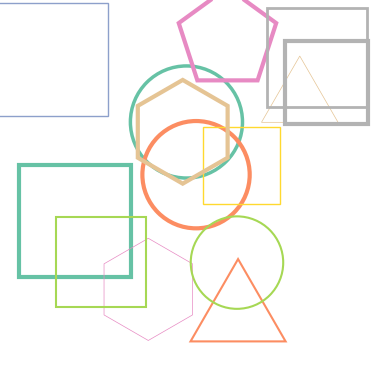[{"shape": "circle", "thickness": 2.5, "radius": 0.73, "center": [0.484, 0.683]}, {"shape": "square", "thickness": 3, "radius": 0.73, "center": [0.195, 0.425]}, {"shape": "triangle", "thickness": 1.5, "radius": 0.71, "center": [0.618, 0.185]}, {"shape": "circle", "thickness": 3, "radius": 0.7, "center": [0.509, 0.546]}, {"shape": "square", "thickness": 1, "radius": 0.73, "center": [0.135, 0.845]}, {"shape": "hexagon", "thickness": 0.5, "radius": 0.66, "center": [0.385, 0.248]}, {"shape": "pentagon", "thickness": 3, "radius": 0.67, "center": [0.591, 0.899]}, {"shape": "square", "thickness": 1.5, "radius": 0.59, "center": [0.262, 0.319]}, {"shape": "circle", "thickness": 1.5, "radius": 0.6, "center": [0.616, 0.318]}, {"shape": "square", "thickness": 1, "radius": 0.5, "center": [0.627, 0.57]}, {"shape": "triangle", "thickness": 0.5, "radius": 0.57, "center": [0.779, 0.74]}, {"shape": "hexagon", "thickness": 3, "radius": 0.67, "center": [0.475, 0.658]}, {"shape": "square", "thickness": 2, "radius": 0.65, "center": [0.823, 0.851]}, {"shape": "square", "thickness": 3, "radius": 0.54, "center": [0.847, 0.786]}]